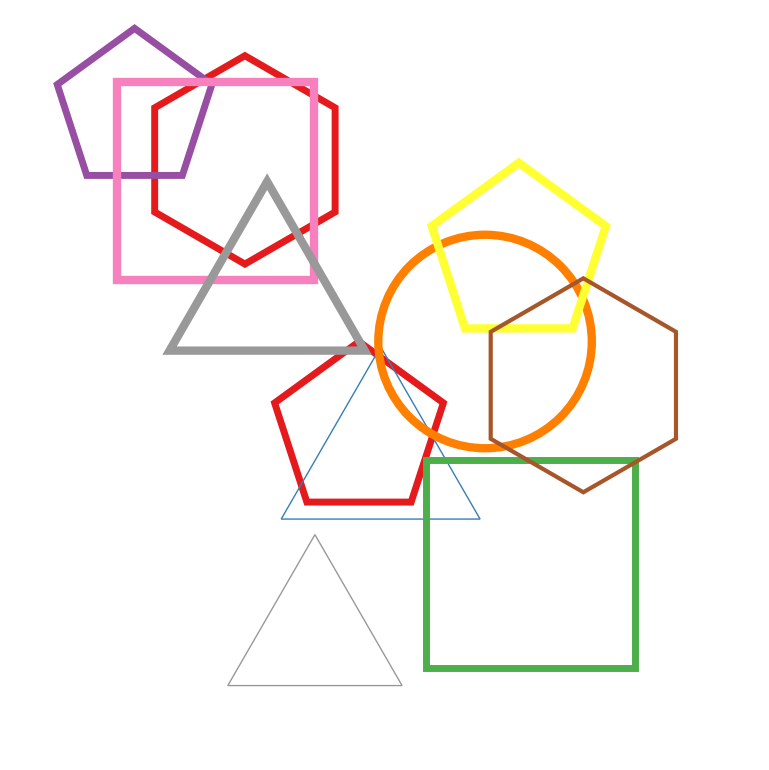[{"shape": "pentagon", "thickness": 2.5, "radius": 0.58, "center": [0.466, 0.441]}, {"shape": "hexagon", "thickness": 2.5, "radius": 0.68, "center": [0.318, 0.792]}, {"shape": "triangle", "thickness": 0.5, "radius": 0.75, "center": [0.494, 0.4]}, {"shape": "square", "thickness": 2.5, "radius": 0.68, "center": [0.689, 0.268]}, {"shape": "pentagon", "thickness": 2.5, "radius": 0.53, "center": [0.175, 0.858]}, {"shape": "circle", "thickness": 3, "radius": 0.69, "center": [0.63, 0.556]}, {"shape": "pentagon", "thickness": 3, "radius": 0.59, "center": [0.674, 0.67]}, {"shape": "hexagon", "thickness": 1.5, "radius": 0.69, "center": [0.758, 0.5]}, {"shape": "square", "thickness": 3, "radius": 0.64, "center": [0.28, 0.765]}, {"shape": "triangle", "thickness": 0.5, "radius": 0.65, "center": [0.409, 0.175]}, {"shape": "triangle", "thickness": 3, "radius": 0.73, "center": [0.347, 0.618]}]